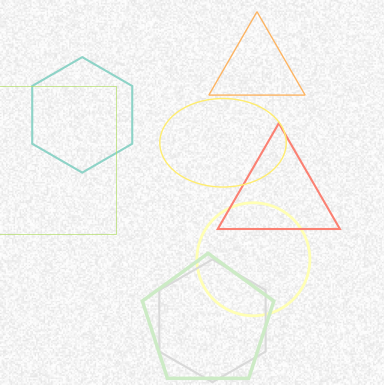[{"shape": "hexagon", "thickness": 1.5, "radius": 0.75, "center": [0.214, 0.702]}, {"shape": "circle", "thickness": 2, "radius": 0.73, "center": [0.658, 0.327]}, {"shape": "triangle", "thickness": 1.5, "radius": 0.92, "center": [0.724, 0.497]}, {"shape": "triangle", "thickness": 1, "radius": 0.72, "center": [0.667, 0.825]}, {"shape": "square", "thickness": 0.5, "radius": 0.97, "center": [0.109, 0.585]}, {"shape": "hexagon", "thickness": 1.5, "radius": 0.8, "center": [0.552, 0.167]}, {"shape": "pentagon", "thickness": 2.5, "radius": 0.9, "center": [0.54, 0.163]}, {"shape": "oval", "thickness": 1, "radius": 0.82, "center": [0.579, 0.629]}]